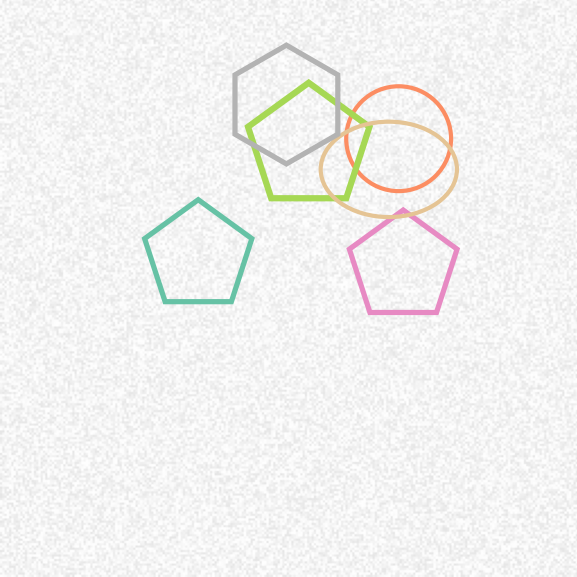[{"shape": "pentagon", "thickness": 2.5, "radius": 0.49, "center": [0.343, 0.556]}, {"shape": "circle", "thickness": 2, "radius": 0.45, "center": [0.69, 0.759]}, {"shape": "pentagon", "thickness": 2.5, "radius": 0.49, "center": [0.698, 0.537]}, {"shape": "pentagon", "thickness": 3, "radius": 0.55, "center": [0.535, 0.745]}, {"shape": "oval", "thickness": 2, "radius": 0.59, "center": [0.673, 0.706]}, {"shape": "hexagon", "thickness": 2.5, "radius": 0.51, "center": [0.496, 0.818]}]